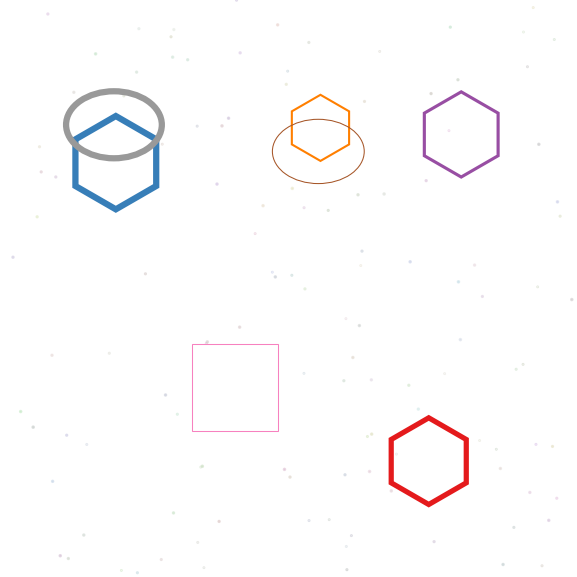[{"shape": "hexagon", "thickness": 2.5, "radius": 0.38, "center": [0.742, 0.201]}, {"shape": "hexagon", "thickness": 3, "radius": 0.4, "center": [0.201, 0.717]}, {"shape": "hexagon", "thickness": 1.5, "radius": 0.37, "center": [0.799, 0.766]}, {"shape": "hexagon", "thickness": 1, "radius": 0.29, "center": [0.555, 0.778]}, {"shape": "oval", "thickness": 0.5, "radius": 0.4, "center": [0.551, 0.737]}, {"shape": "square", "thickness": 0.5, "radius": 0.37, "center": [0.407, 0.328]}, {"shape": "oval", "thickness": 3, "radius": 0.41, "center": [0.197, 0.783]}]